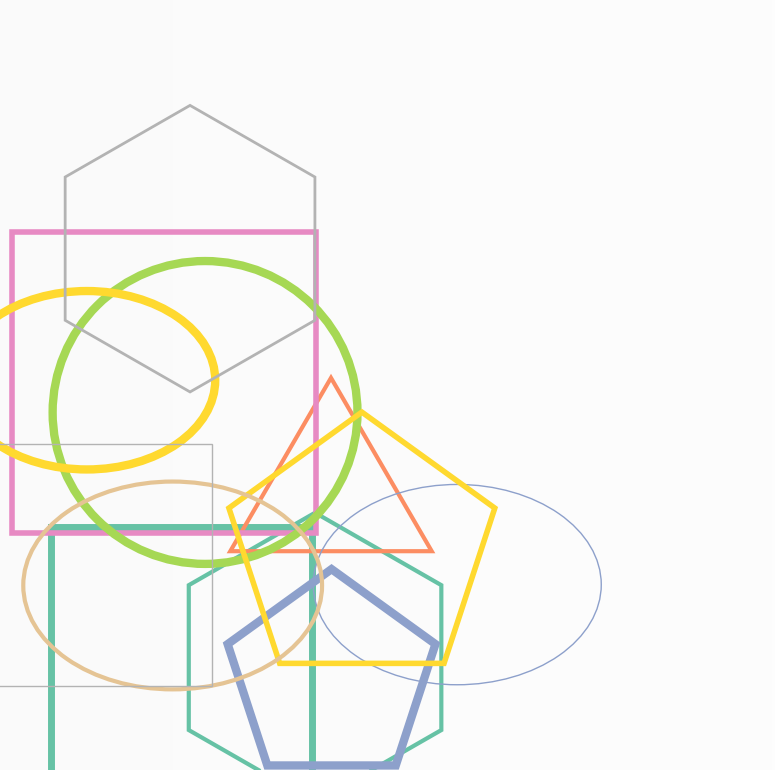[{"shape": "hexagon", "thickness": 1.5, "radius": 0.94, "center": [0.407, 0.146]}, {"shape": "square", "thickness": 2.5, "radius": 0.84, "center": [0.234, 0.148]}, {"shape": "triangle", "thickness": 1.5, "radius": 0.75, "center": [0.427, 0.359]}, {"shape": "pentagon", "thickness": 3, "radius": 0.7, "center": [0.428, 0.12]}, {"shape": "oval", "thickness": 0.5, "radius": 0.93, "center": [0.59, 0.241]}, {"shape": "square", "thickness": 2, "radius": 0.98, "center": [0.212, 0.503]}, {"shape": "circle", "thickness": 3, "radius": 0.98, "center": [0.265, 0.464]}, {"shape": "oval", "thickness": 3, "radius": 0.83, "center": [0.112, 0.506]}, {"shape": "pentagon", "thickness": 2, "radius": 0.9, "center": [0.467, 0.284]}, {"shape": "oval", "thickness": 1.5, "radius": 0.96, "center": [0.223, 0.24]}, {"shape": "square", "thickness": 0.5, "radius": 0.78, "center": [0.116, 0.267]}, {"shape": "hexagon", "thickness": 1, "radius": 0.93, "center": [0.245, 0.677]}]